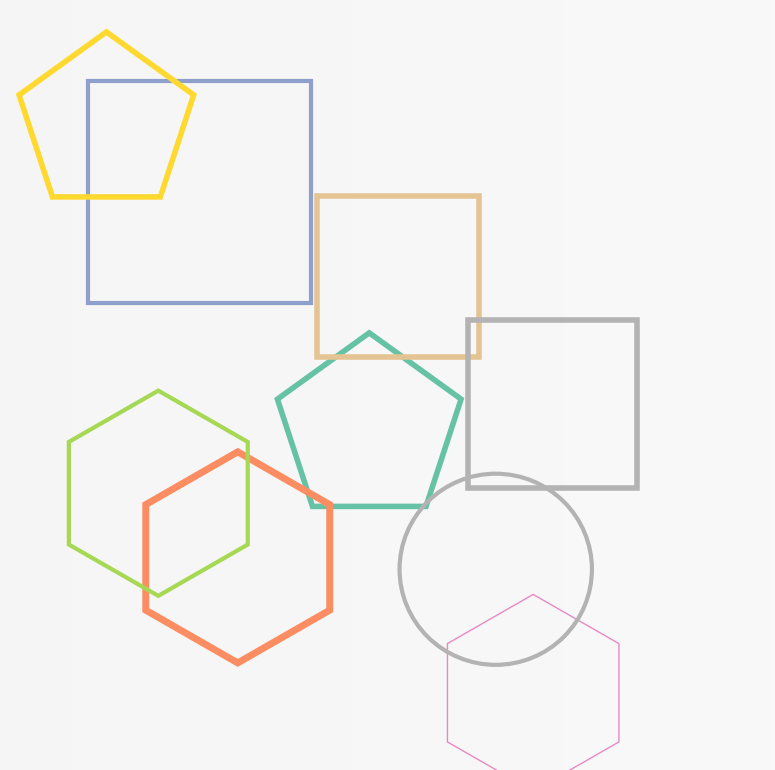[{"shape": "pentagon", "thickness": 2, "radius": 0.62, "center": [0.476, 0.443]}, {"shape": "hexagon", "thickness": 2.5, "radius": 0.69, "center": [0.307, 0.276]}, {"shape": "square", "thickness": 1.5, "radius": 0.72, "center": [0.257, 0.751]}, {"shape": "hexagon", "thickness": 0.5, "radius": 0.64, "center": [0.688, 0.1]}, {"shape": "hexagon", "thickness": 1.5, "radius": 0.67, "center": [0.204, 0.359]}, {"shape": "pentagon", "thickness": 2, "radius": 0.59, "center": [0.137, 0.84]}, {"shape": "square", "thickness": 2, "radius": 0.52, "center": [0.514, 0.641]}, {"shape": "square", "thickness": 2, "radius": 0.54, "center": [0.713, 0.475]}, {"shape": "circle", "thickness": 1.5, "radius": 0.62, "center": [0.64, 0.261]}]